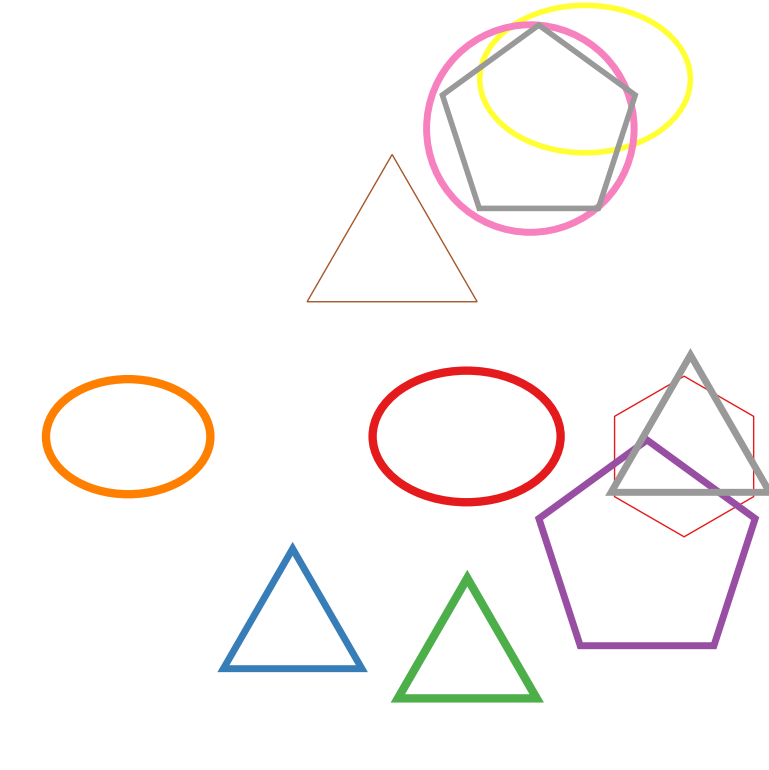[{"shape": "hexagon", "thickness": 0.5, "radius": 0.52, "center": [0.888, 0.407]}, {"shape": "oval", "thickness": 3, "radius": 0.61, "center": [0.606, 0.433]}, {"shape": "triangle", "thickness": 2.5, "radius": 0.52, "center": [0.38, 0.184]}, {"shape": "triangle", "thickness": 3, "radius": 0.52, "center": [0.607, 0.145]}, {"shape": "pentagon", "thickness": 2.5, "radius": 0.74, "center": [0.84, 0.281]}, {"shape": "oval", "thickness": 3, "radius": 0.53, "center": [0.166, 0.433]}, {"shape": "oval", "thickness": 2, "radius": 0.68, "center": [0.76, 0.897]}, {"shape": "triangle", "thickness": 0.5, "radius": 0.64, "center": [0.509, 0.672]}, {"shape": "circle", "thickness": 2.5, "radius": 0.67, "center": [0.689, 0.833]}, {"shape": "pentagon", "thickness": 2, "radius": 0.66, "center": [0.7, 0.836]}, {"shape": "triangle", "thickness": 2.5, "radius": 0.59, "center": [0.897, 0.42]}]